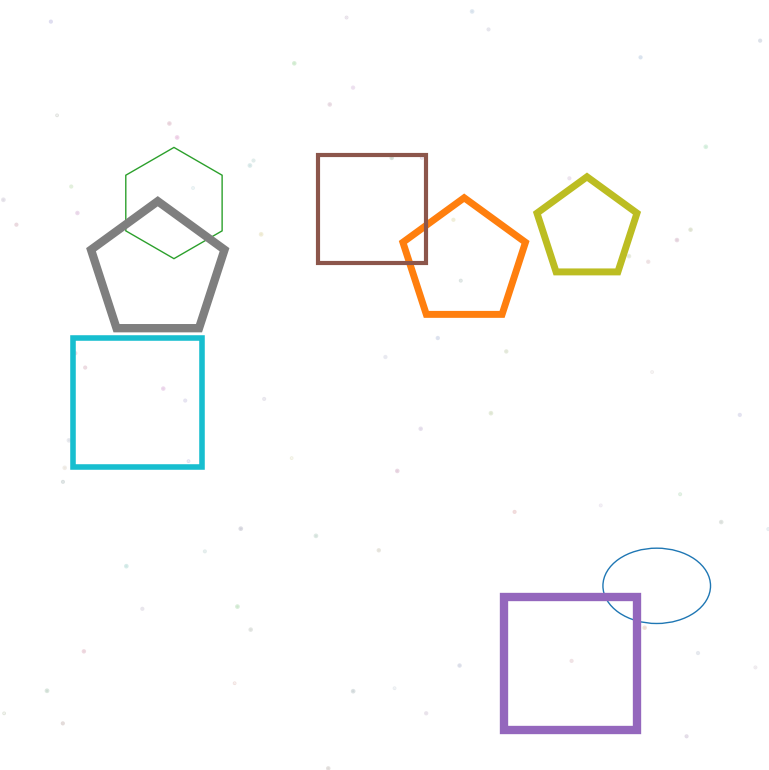[{"shape": "oval", "thickness": 0.5, "radius": 0.35, "center": [0.853, 0.239]}, {"shape": "pentagon", "thickness": 2.5, "radius": 0.42, "center": [0.603, 0.659]}, {"shape": "hexagon", "thickness": 0.5, "radius": 0.36, "center": [0.226, 0.736]}, {"shape": "square", "thickness": 3, "radius": 0.43, "center": [0.741, 0.139]}, {"shape": "square", "thickness": 1.5, "radius": 0.35, "center": [0.483, 0.729]}, {"shape": "pentagon", "thickness": 3, "radius": 0.46, "center": [0.205, 0.648]}, {"shape": "pentagon", "thickness": 2.5, "radius": 0.34, "center": [0.762, 0.702]}, {"shape": "square", "thickness": 2, "radius": 0.42, "center": [0.179, 0.478]}]